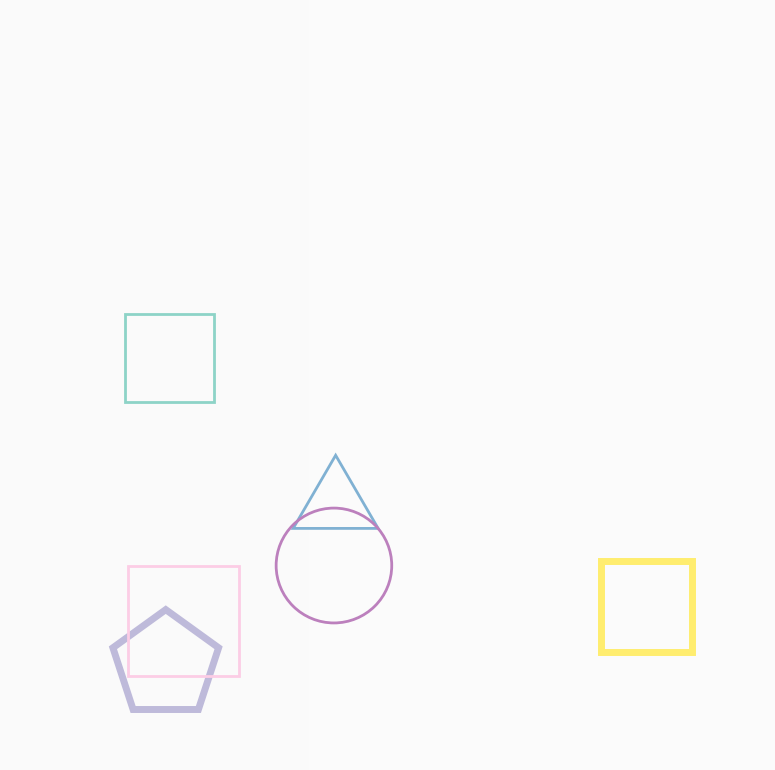[{"shape": "square", "thickness": 1, "radius": 0.29, "center": [0.218, 0.535]}, {"shape": "pentagon", "thickness": 2.5, "radius": 0.36, "center": [0.214, 0.137]}, {"shape": "triangle", "thickness": 1, "radius": 0.32, "center": [0.433, 0.345]}, {"shape": "square", "thickness": 1, "radius": 0.36, "center": [0.237, 0.193]}, {"shape": "circle", "thickness": 1, "radius": 0.37, "center": [0.431, 0.266]}, {"shape": "square", "thickness": 2.5, "radius": 0.29, "center": [0.834, 0.212]}]